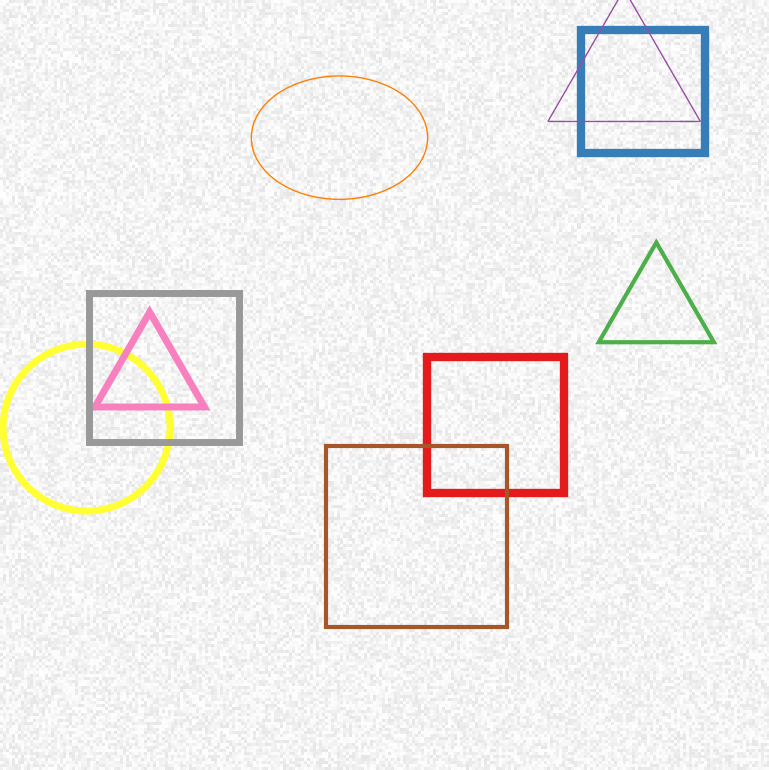[{"shape": "square", "thickness": 3, "radius": 0.44, "center": [0.643, 0.448]}, {"shape": "square", "thickness": 3, "radius": 0.4, "center": [0.835, 0.881]}, {"shape": "triangle", "thickness": 1.5, "radius": 0.43, "center": [0.852, 0.599]}, {"shape": "triangle", "thickness": 0.5, "radius": 0.57, "center": [0.811, 0.899]}, {"shape": "oval", "thickness": 0.5, "radius": 0.57, "center": [0.441, 0.821]}, {"shape": "circle", "thickness": 2.5, "radius": 0.54, "center": [0.112, 0.445]}, {"shape": "square", "thickness": 1.5, "radius": 0.59, "center": [0.541, 0.303]}, {"shape": "triangle", "thickness": 2.5, "radius": 0.41, "center": [0.194, 0.512]}, {"shape": "square", "thickness": 2.5, "radius": 0.48, "center": [0.213, 0.523]}]